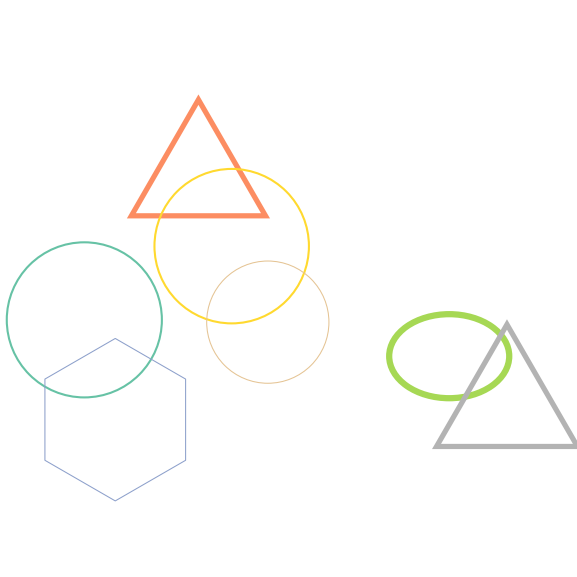[{"shape": "circle", "thickness": 1, "radius": 0.67, "center": [0.146, 0.445]}, {"shape": "triangle", "thickness": 2.5, "radius": 0.67, "center": [0.344, 0.692]}, {"shape": "hexagon", "thickness": 0.5, "radius": 0.7, "center": [0.2, 0.272]}, {"shape": "oval", "thickness": 3, "radius": 0.52, "center": [0.778, 0.382]}, {"shape": "circle", "thickness": 1, "radius": 0.67, "center": [0.401, 0.573]}, {"shape": "circle", "thickness": 0.5, "radius": 0.53, "center": [0.464, 0.441]}, {"shape": "triangle", "thickness": 2.5, "radius": 0.7, "center": [0.878, 0.296]}]